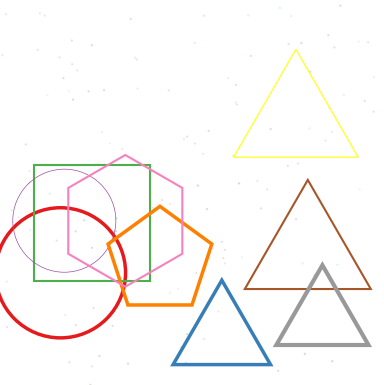[{"shape": "circle", "thickness": 2.5, "radius": 0.85, "center": [0.157, 0.291]}, {"shape": "triangle", "thickness": 2.5, "radius": 0.73, "center": [0.576, 0.126]}, {"shape": "square", "thickness": 1.5, "radius": 0.75, "center": [0.239, 0.421]}, {"shape": "circle", "thickness": 0.5, "radius": 0.67, "center": [0.167, 0.427]}, {"shape": "pentagon", "thickness": 2.5, "radius": 0.71, "center": [0.415, 0.322]}, {"shape": "triangle", "thickness": 1, "radius": 0.93, "center": [0.769, 0.685]}, {"shape": "triangle", "thickness": 1.5, "radius": 0.94, "center": [0.799, 0.344]}, {"shape": "hexagon", "thickness": 1.5, "radius": 0.86, "center": [0.325, 0.426]}, {"shape": "triangle", "thickness": 3, "radius": 0.69, "center": [0.837, 0.173]}]